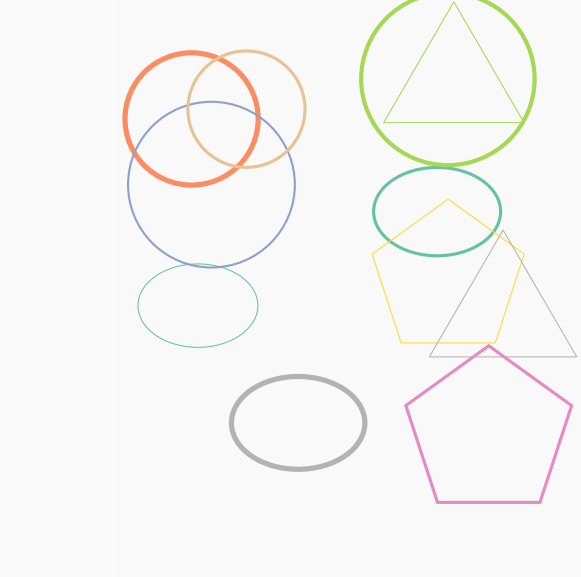[{"shape": "oval", "thickness": 1.5, "radius": 0.55, "center": [0.752, 0.633]}, {"shape": "oval", "thickness": 0.5, "radius": 0.52, "center": [0.341, 0.47]}, {"shape": "circle", "thickness": 2.5, "radius": 0.57, "center": [0.33, 0.793]}, {"shape": "circle", "thickness": 1, "radius": 0.72, "center": [0.364, 0.679]}, {"shape": "pentagon", "thickness": 1.5, "radius": 0.75, "center": [0.841, 0.251]}, {"shape": "circle", "thickness": 2, "radius": 0.75, "center": [0.771, 0.862]}, {"shape": "triangle", "thickness": 0.5, "radius": 0.7, "center": [0.781, 0.856]}, {"shape": "pentagon", "thickness": 0.5, "radius": 0.69, "center": [0.771, 0.517]}, {"shape": "circle", "thickness": 1.5, "radius": 0.5, "center": [0.424, 0.81]}, {"shape": "oval", "thickness": 2.5, "radius": 0.57, "center": [0.513, 0.267]}, {"shape": "triangle", "thickness": 0.5, "radius": 0.73, "center": [0.865, 0.454]}]